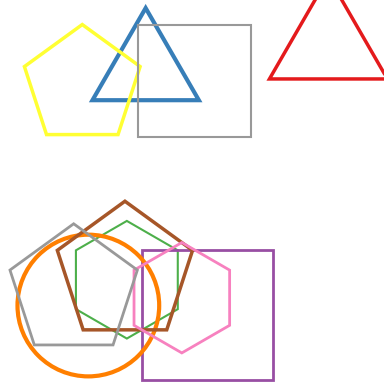[{"shape": "triangle", "thickness": 2.5, "radius": 0.88, "center": [0.853, 0.883]}, {"shape": "triangle", "thickness": 3, "radius": 0.8, "center": [0.378, 0.82]}, {"shape": "hexagon", "thickness": 1.5, "radius": 0.76, "center": [0.329, 0.273]}, {"shape": "square", "thickness": 2, "radius": 0.85, "center": [0.539, 0.182]}, {"shape": "circle", "thickness": 3, "radius": 0.92, "center": [0.229, 0.206]}, {"shape": "pentagon", "thickness": 2.5, "radius": 0.79, "center": [0.214, 0.778]}, {"shape": "pentagon", "thickness": 2.5, "radius": 0.92, "center": [0.325, 0.293]}, {"shape": "hexagon", "thickness": 2, "radius": 0.72, "center": [0.472, 0.227]}, {"shape": "square", "thickness": 1.5, "radius": 0.73, "center": [0.505, 0.789]}, {"shape": "pentagon", "thickness": 2, "radius": 0.87, "center": [0.191, 0.245]}]